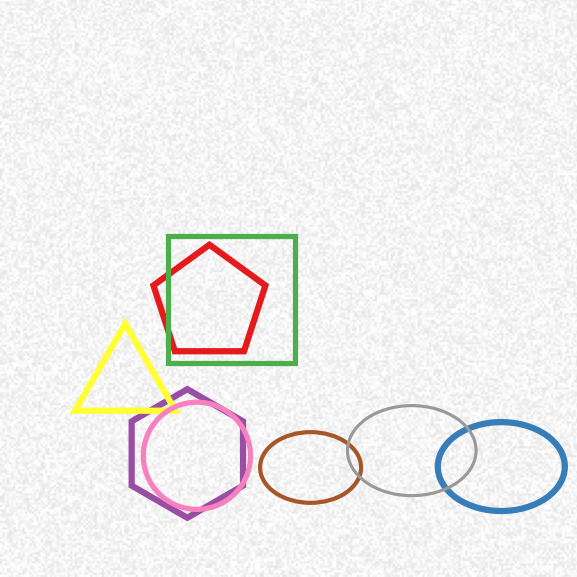[{"shape": "pentagon", "thickness": 3, "radius": 0.51, "center": [0.363, 0.473]}, {"shape": "oval", "thickness": 3, "radius": 0.55, "center": [0.868, 0.191]}, {"shape": "square", "thickness": 2.5, "radius": 0.55, "center": [0.401, 0.481]}, {"shape": "hexagon", "thickness": 3, "radius": 0.56, "center": [0.324, 0.214]}, {"shape": "triangle", "thickness": 3, "radius": 0.5, "center": [0.217, 0.338]}, {"shape": "oval", "thickness": 2, "radius": 0.44, "center": [0.538, 0.19]}, {"shape": "circle", "thickness": 2.5, "radius": 0.46, "center": [0.341, 0.21]}, {"shape": "oval", "thickness": 1.5, "radius": 0.56, "center": [0.713, 0.219]}]